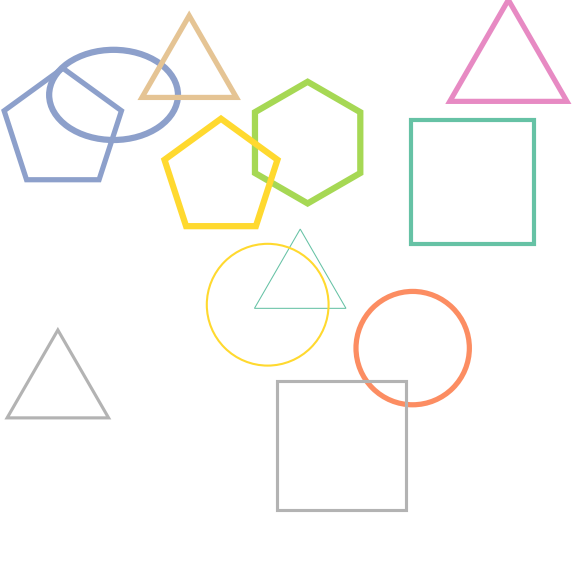[{"shape": "square", "thickness": 2, "radius": 0.53, "center": [0.818, 0.684]}, {"shape": "triangle", "thickness": 0.5, "radius": 0.46, "center": [0.52, 0.511]}, {"shape": "circle", "thickness": 2.5, "radius": 0.49, "center": [0.715, 0.396]}, {"shape": "pentagon", "thickness": 2.5, "radius": 0.53, "center": [0.109, 0.774]}, {"shape": "oval", "thickness": 3, "radius": 0.56, "center": [0.197, 0.835]}, {"shape": "triangle", "thickness": 2.5, "radius": 0.59, "center": [0.88, 0.882]}, {"shape": "hexagon", "thickness": 3, "radius": 0.53, "center": [0.533, 0.752]}, {"shape": "pentagon", "thickness": 3, "radius": 0.51, "center": [0.383, 0.691]}, {"shape": "circle", "thickness": 1, "radius": 0.53, "center": [0.464, 0.472]}, {"shape": "triangle", "thickness": 2.5, "radius": 0.47, "center": [0.328, 0.878]}, {"shape": "triangle", "thickness": 1.5, "radius": 0.51, "center": [0.1, 0.326]}, {"shape": "square", "thickness": 1.5, "radius": 0.56, "center": [0.591, 0.227]}]